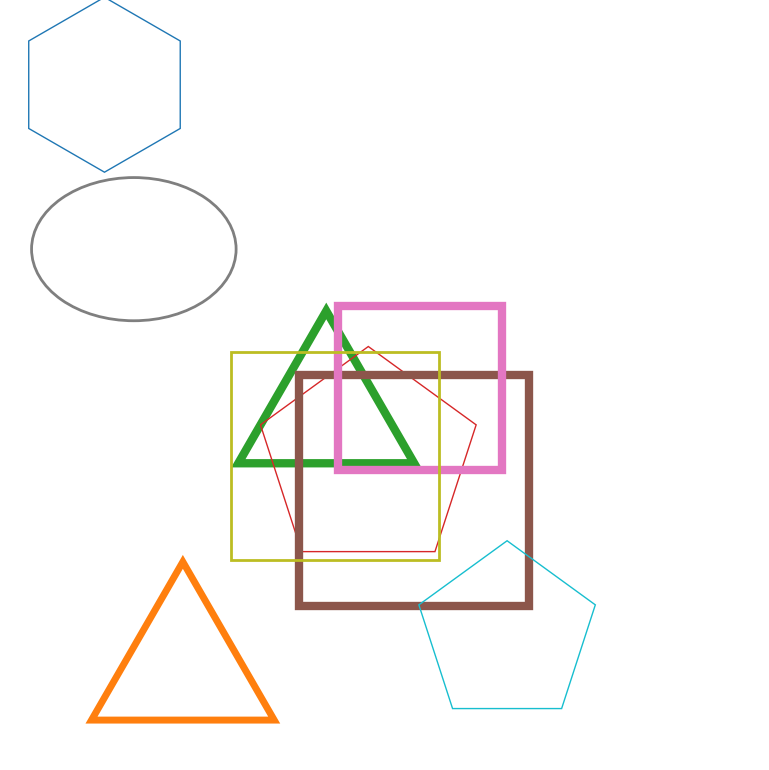[{"shape": "hexagon", "thickness": 0.5, "radius": 0.57, "center": [0.136, 0.89]}, {"shape": "triangle", "thickness": 2.5, "radius": 0.68, "center": [0.237, 0.133]}, {"shape": "triangle", "thickness": 3, "radius": 0.66, "center": [0.424, 0.464]}, {"shape": "pentagon", "thickness": 0.5, "radius": 0.74, "center": [0.478, 0.403]}, {"shape": "square", "thickness": 3, "radius": 0.75, "center": [0.538, 0.363]}, {"shape": "square", "thickness": 3, "radius": 0.53, "center": [0.546, 0.496]}, {"shape": "oval", "thickness": 1, "radius": 0.66, "center": [0.174, 0.676]}, {"shape": "square", "thickness": 1, "radius": 0.67, "center": [0.435, 0.408]}, {"shape": "pentagon", "thickness": 0.5, "radius": 0.6, "center": [0.659, 0.177]}]